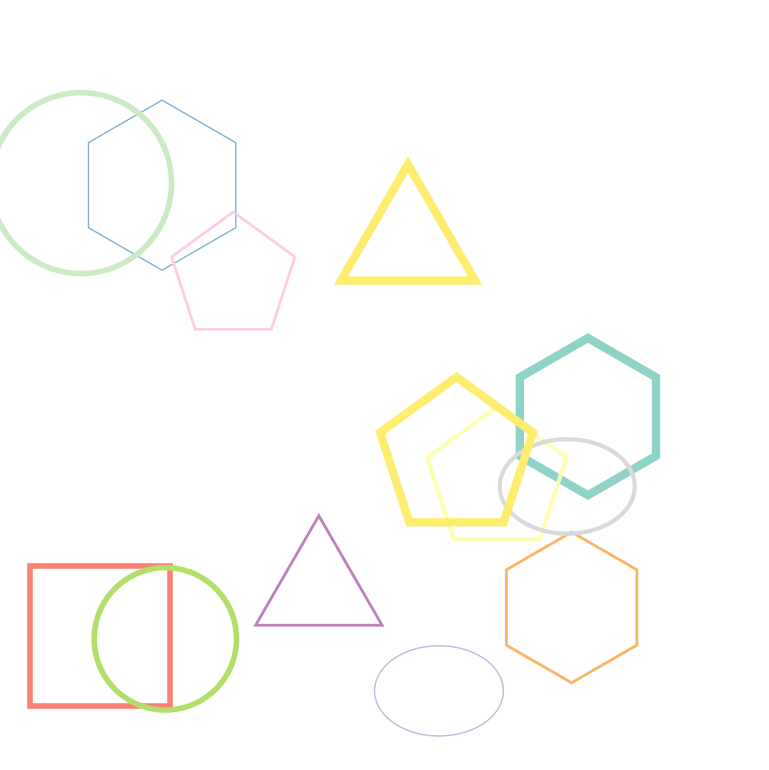[{"shape": "hexagon", "thickness": 3, "radius": 0.51, "center": [0.764, 0.459]}, {"shape": "pentagon", "thickness": 1.5, "radius": 0.48, "center": [0.645, 0.376]}, {"shape": "oval", "thickness": 0.5, "radius": 0.42, "center": [0.57, 0.103]}, {"shape": "square", "thickness": 2, "radius": 0.45, "center": [0.13, 0.173]}, {"shape": "hexagon", "thickness": 0.5, "radius": 0.55, "center": [0.211, 0.76]}, {"shape": "hexagon", "thickness": 1, "radius": 0.49, "center": [0.742, 0.211]}, {"shape": "circle", "thickness": 2, "radius": 0.46, "center": [0.215, 0.17]}, {"shape": "pentagon", "thickness": 1, "radius": 0.42, "center": [0.303, 0.64]}, {"shape": "oval", "thickness": 1.5, "radius": 0.44, "center": [0.737, 0.368]}, {"shape": "triangle", "thickness": 1, "radius": 0.47, "center": [0.414, 0.235]}, {"shape": "circle", "thickness": 2, "radius": 0.59, "center": [0.105, 0.762]}, {"shape": "triangle", "thickness": 3, "radius": 0.5, "center": [0.53, 0.686]}, {"shape": "pentagon", "thickness": 3, "radius": 0.52, "center": [0.593, 0.406]}]